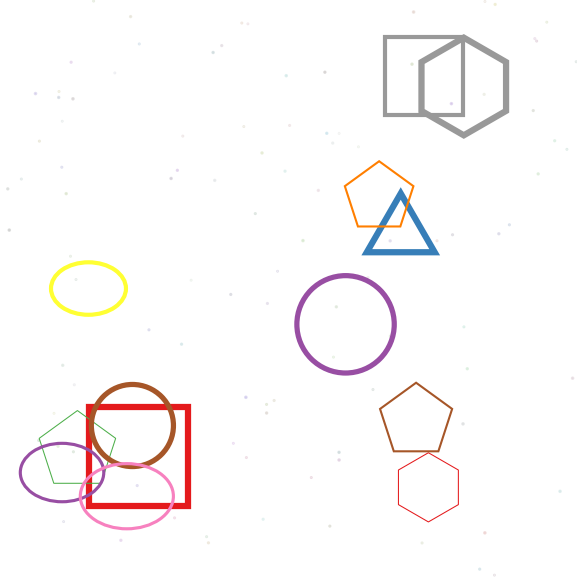[{"shape": "square", "thickness": 3, "radius": 0.43, "center": [0.24, 0.209]}, {"shape": "hexagon", "thickness": 0.5, "radius": 0.3, "center": [0.742, 0.155]}, {"shape": "triangle", "thickness": 3, "radius": 0.34, "center": [0.694, 0.596]}, {"shape": "pentagon", "thickness": 0.5, "radius": 0.35, "center": [0.134, 0.219]}, {"shape": "oval", "thickness": 1.5, "radius": 0.36, "center": [0.107, 0.181]}, {"shape": "circle", "thickness": 2.5, "radius": 0.42, "center": [0.598, 0.438]}, {"shape": "pentagon", "thickness": 1, "radius": 0.31, "center": [0.657, 0.657]}, {"shape": "oval", "thickness": 2, "radius": 0.32, "center": [0.153, 0.5]}, {"shape": "circle", "thickness": 2.5, "radius": 0.36, "center": [0.229, 0.262]}, {"shape": "pentagon", "thickness": 1, "radius": 0.33, "center": [0.721, 0.271]}, {"shape": "oval", "thickness": 1.5, "radius": 0.4, "center": [0.22, 0.14]}, {"shape": "hexagon", "thickness": 3, "radius": 0.42, "center": [0.803, 0.849]}, {"shape": "square", "thickness": 2, "radius": 0.34, "center": [0.734, 0.868]}]